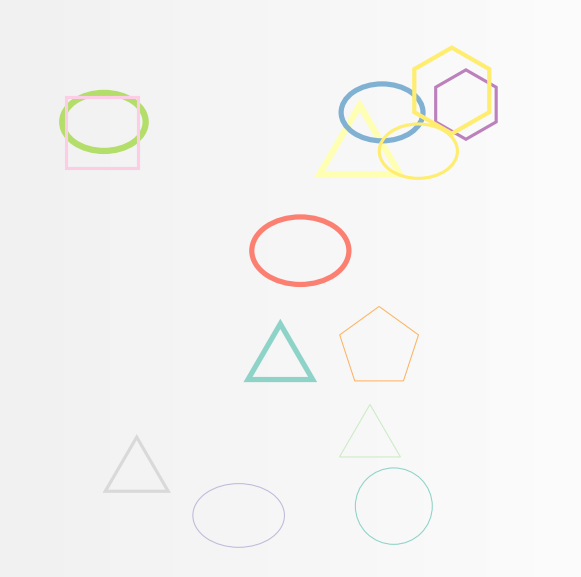[{"shape": "triangle", "thickness": 2.5, "radius": 0.32, "center": [0.482, 0.374]}, {"shape": "circle", "thickness": 0.5, "radius": 0.33, "center": [0.678, 0.123]}, {"shape": "triangle", "thickness": 3, "radius": 0.4, "center": [0.619, 0.738]}, {"shape": "oval", "thickness": 0.5, "radius": 0.39, "center": [0.411, 0.107]}, {"shape": "oval", "thickness": 2.5, "radius": 0.42, "center": [0.517, 0.565]}, {"shape": "oval", "thickness": 2.5, "radius": 0.35, "center": [0.657, 0.805]}, {"shape": "pentagon", "thickness": 0.5, "radius": 0.36, "center": [0.652, 0.397]}, {"shape": "oval", "thickness": 3, "radius": 0.36, "center": [0.179, 0.788]}, {"shape": "square", "thickness": 1.5, "radius": 0.31, "center": [0.176, 0.77]}, {"shape": "triangle", "thickness": 1.5, "radius": 0.31, "center": [0.235, 0.18]}, {"shape": "hexagon", "thickness": 1.5, "radius": 0.3, "center": [0.802, 0.818]}, {"shape": "triangle", "thickness": 0.5, "radius": 0.3, "center": [0.636, 0.238]}, {"shape": "hexagon", "thickness": 2, "radius": 0.37, "center": [0.777, 0.842]}, {"shape": "oval", "thickness": 1.5, "radius": 0.34, "center": [0.72, 0.737]}]